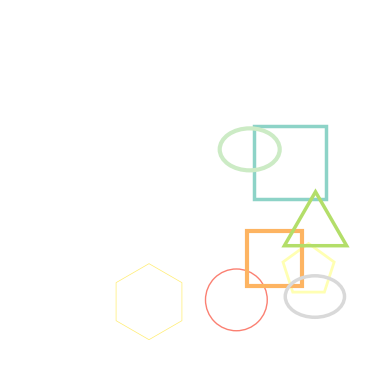[{"shape": "square", "thickness": 2.5, "radius": 0.47, "center": [0.753, 0.578]}, {"shape": "pentagon", "thickness": 2, "radius": 0.35, "center": [0.801, 0.298]}, {"shape": "circle", "thickness": 1, "radius": 0.4, "center": [0.614, 0.221]}, {"shape": "square", "thickness": 3, "radius": 0.35, "center": [0.713, 0.328]}, {"shape": "triangle", "thickness": 2.5, "radius": 0.47, "center": [0.819, 0.408]}, {"shape": "oval", "thickness": 2.5, "radius": 0.38, "center": [0.818, 0.23]}, {"shape": "oval", "thickness": 3, "radius": 0.39, "center": [0.649, 0.612]}, {"shape": "hexagon", "thickness": 0.5, "radius": 0.49, "center": [0.387, 0.216]}]